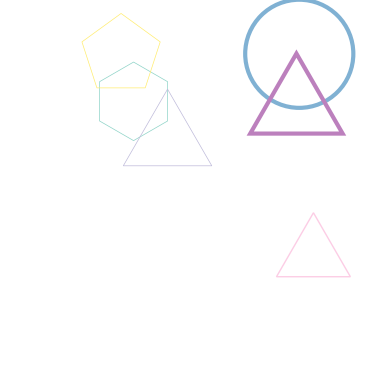[{"shape": "hexagon", "thickness": 0.5, "radius": 0.51, "center": [0.347, 0.737]}, {"shape": "triangle", "thickness": 0.5, "radius": 0.66, "center": [0.435, 0.636]}, {"shape": "circle", "thickness": 3, "radius": 0.7, "center": [0.777, 0.86]}, {"shape": "triangle", "thickness": 1, "radius": 0.55, "center": [0.814, 0.337]}, {"shape": "triangle", "thickness": 3, "radius": 0.69, "center": [0.77, 0.722]}, {"shape": "pentagon", "thickness": 0.5, "radius": 0.53, "center": [0.314, 0.858]}]